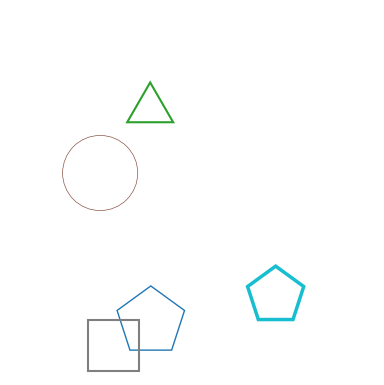[{"shape": "pentagon", "thickness": 1, "radius": 0.46, "center": [0.392, 0.165]}, {"shape": "triangle", "thickness": 1.5, "radius": 0.34, "center": [0.39, 0.717]}, {"shape": "circle", "thickness": 0.5, "radius": 0.49, "center": [0.26, 0.551]}, {"shape": "square", "thickness": 1.5, "radius": 0.33, "center": [0.294, 0.102]}, {"shape": "pentagon", "thickness": 2.5, "radius": 0.38, "center": [0.716, 0.232]}]